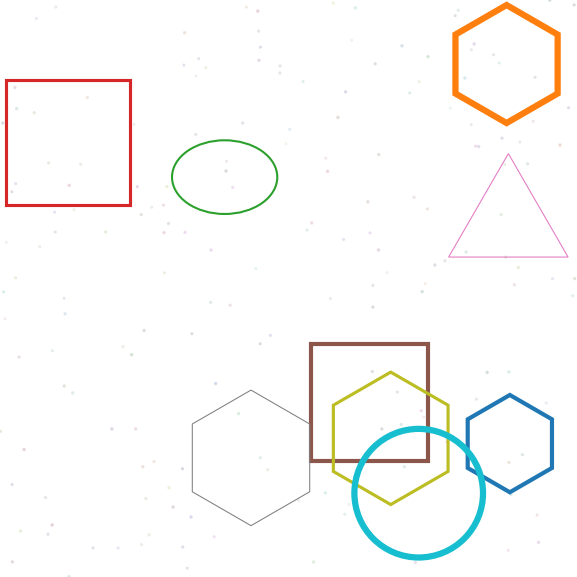[{"shape": "hexagon", "thickness": 2, "radius": 0.42, "center": [0.883, 0.231]}, {"shape": "hexagon", "thickness": 3, "radius": 0.51, "center": [0.877, 0.888]}, {"shape": "oval", "thickness": 1, "radius": 0.46, "center": [0.389, 0.692]}, {"shape": "square", "thickness": 1.5, "radius": 0.54, "center": [0.117, 0.752]}, {"shape": "square", "thickness": 2, "radius": 0.51, "center": [0.64, 0.302]}, {"shape": "triangle", "thickness": 0.5, "radius": 0.6, "center": [0.88, 0.614]}, {"shape": "hexagon", "thickness": 0.5, "radius": 0.59, "center": [0.435, 0.206]}, {"shape": "hexagon", "thickness": 1.5, "radius": 0.57, "center": [0.677, 0.24]}, {"shape": "circle", "thickness": 3, "radius": 0.56, "center": [0.725, 0.145]}]